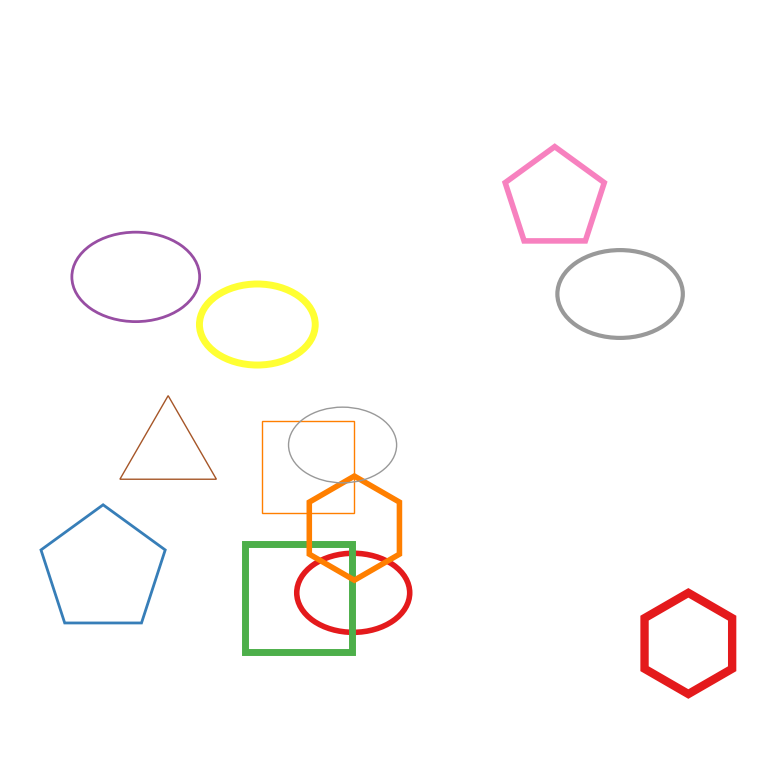[{"shape": "oval", "thickness": 2, "radius": 0.37, "center": [0.459, 0.23]}, {"shape": "hexagon", "thickness": 3, "radius": 0.33, "center": [0.894, 0.164]}, {"shape": "pentagon", "thickness": 1, "radius": 0.42, "center": [0.134, 0.26]}, {"shape": "square", "thickness": 2.5, "radius": 0.35, "center": [0.388, 0.223]}, {"shape": "oval", "thickness": 1, "radius": 0.41, "center": [0.176, 0.64]}, {"shape": "hexagon", "thickness": 2, "radius": 0.34, "center": [0.46, 0.314]}, {"shape": "square", "thickness": 0.5, "radius": 0.3, "center": [0.4, 0.394]}, {"shape": "oval", "thickness": 2.5, "radius": 0.38, "center": [0.334, 0.579]}, {"shape": "triangle", "thickness": 0.5, "radius": 0.36, "center": [0.218, 0.414]}, {"shape": "pentagon", "thickness": 2, "radius": 0.34, "center": [0.72, 0.742]}, {"shape": "oval", "thickness": 0.5, "radius": 0.35, "center": [0.445, 0.422]}, {"shape": "oval", "thickness": 1.5, "radius": 0.41, "center": [0.805, 0.618]}]